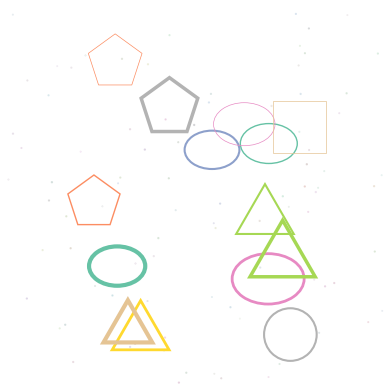[{"shape": "oval", "thickness": 3, "radius": 0.36, "center": [0.304, 0.309]}, {"shape": "oval", "thickness": 1, "radius": 0.37, "center": [0.698, 0.627]}, {"shape": "pentagon", "thickness": 0.5, "radius": 0.37, "center": [0.299, 0.839]}, {"shape": "pentagon", "thickness": 1, "radius": 0.36, "center": [0.244, 0.474]}, {"shape": "oval", "thickness": 1.5, "radius": 0.36, "center": [0.551, 0.611]}, {"shape": "oval", "thickness": 0.5, "radius": 0.4, "center": [0.634, 0.677]}, {"shape": "oval", "thickness": 2, "radius": 0.47, "center": [0.696, 0.276]}, {"shape": "triangle", "thickness": 1.5, "radius": 0.43, "center": [0.688, 0.435]}, {"shape": "triangle", "thickness": 2.5, "radius": 0.49, "center": [0.734, 0.33]}, {"shape": "triangle", "thickness": 2, "radius": 0.43, "center": [0.365, 0.134]}, {"shape": "triangle", "thickness": 3, "radius": 0.37, "center": [0.332, 0.147]}, {"shape": "square", "thickness": 0.5, "radius": 0.34, "center": [0.778, 0.671]}, {"shape": "pentagon", "thickness": 2.5, "radius": 0.39, "center": [0.44, 0.721]}, {"shape": "circle", "thickness": 1.5, "radius": 0.34, "center": [0.754, 0.131]}]